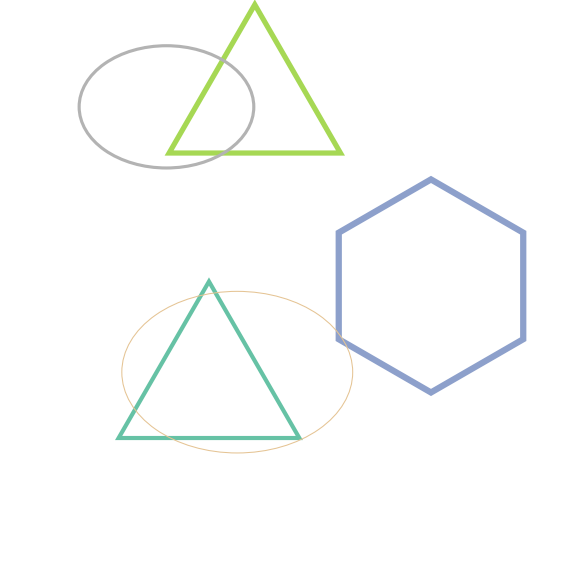[{"shape": "triangle", "thickness": 2, "radius": 0.9, "center": [0.362, 0.331]}, {"shape": "hexagon", "thickness": 3, "radius": 0.92, "center": [0.746, 0.504]}, {"shape": "triangle", "thickness": 2.5, "radius": 0.86, "center": [0.441, 0.82]}, {"shape": "oval", "thickness": 0.5, "radius": 1.0, "center": [0.411, 0.355]}, {"shape": "oval", "thickness": 1.5, "radius": 0.76, "center": [0.288, 0.814]}]